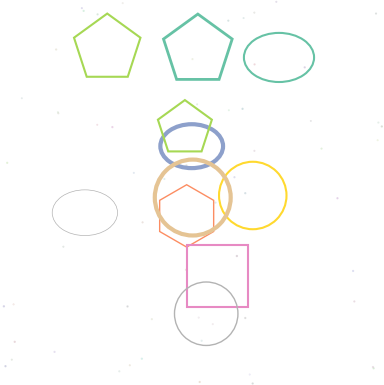[{"shape": "oval", "thickness": 1.5, "radius": 0.46, "center": [0.725, 0.851]}, {"shape": "pentagon", "thickness": 2, "radius": 0.47, "center": [0.514, 0.87]}, {"shape": "hexagon", "thickness": 1, "radius": 0.4, "center": [0.485, 0.439]}, {"shape": "oval", "thickness": 3, "radius": 0.41, "center": [0.498, 0.62]}, {"shape": "square", "thickness": 1.5, "radius": 0.4, "center": [0.565, 0.283]}, {"shape": "pentagon", "thickness": 1.5, "radius": 0.45, "center": [0.279, 0.874]}, {"shape": "pentagon", "thickness": 1.5, "radius": 0.37, "center": [0.48, 0.666]}, {"shape": "circle", "thickness": 1.5, "radius": 0.44, "center": [0.657, 0.492]}, {"shape": "circle", "thickness": 3, "radius": 0.49, "center": [0.501, 0.487]}, {"shape": "circle", "thickness": 1, "radius": 0.41, "center": [0.536, 0.185]}, {"shape": "oval", "thickness": 0.5, "radius": 0.42, "center": [0.22, 0.447]}]